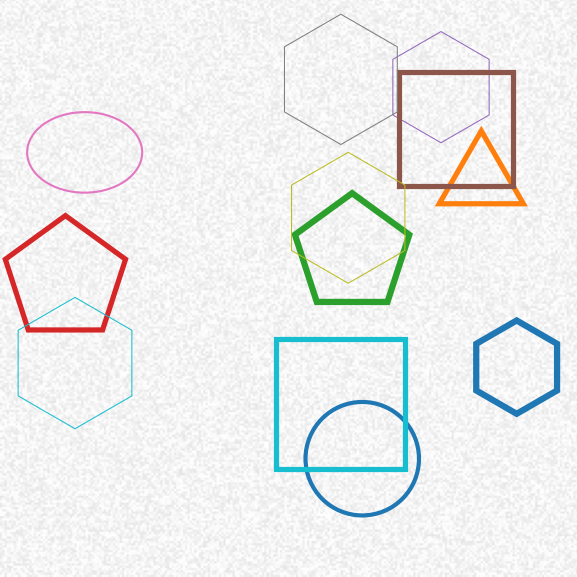[{"shape": "circle", "thickness": 2, "radius": 0.49, "center": [0.627, 0.205]}, {"shape": "hexagon", "thickness": 3, "radius": 0.4, "center": [0.895, 0.363]}, {"shape": "triangle", "thickness": 2.5, "radius": 0.42, "center": [0.833, 0.688]}, {"shape": "pentagon", "thickness": 3, "radius": 0.52, "center": [0.61, 0.561]}, {"shape": "pentagon", "thickness": 2.5, "radius": 0.55, "center": [0.113, 0.516]}, {"shape": "hexagon", "thickness": 0.5, "radius": 0.48, "center": [0.764, 0.848]}, {"shape": "square", "thickness": 2.5, "radius": 0.49, "center": [0.79, 0.775]}, {"shape": "oval", "thickness": 1, "radius": 0.5, "center": [0.147, 0.735]}, {"shape": "hexagon", "thickness": 0.5, "radius": 0.56, "center": [0.59, 0.862]}, {"shape": "hexagon", "thickness": 0.5, "radius": 0.57, "center": [0.603, 0.622]}, {"shape": "hexagon", "thickness": 0.5, "radius": 0.57, "center": [0.13, 0.37]}, {"shape": "square", "thickness": 2.5, "radius": 0.56, "center": [0.589, 0.3]}]